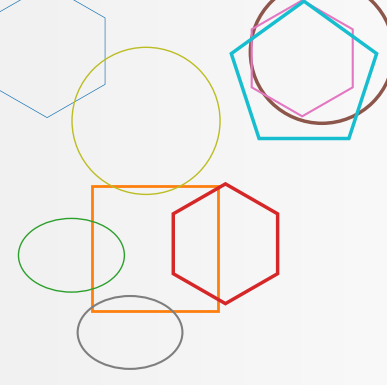[{"shape": "hexagon", "thickness": 0.5, "radius": 0.86, "center": [0.122, 0.867]}, {"shape": "square", "thickness": 2, "radius": 0.81, "center": [0.4, 0.355]}, {"shape": "oval", "thickness": 1, "radius": 0.68, "center": [0.184, 0.337]}, {"shape": "hexagon", "thickness": 2.5, "radius": 0.78, "center": [0.582, 0.367]}, {"shape": "circle", "thickness": 2.5, "radius": 0.92, "center": [0.831, 0.865]}, {"shape": "hexagon", "thickness": 1.5, "radius": 0.75, "center": [0.78, 0.848]}, {"shape": "oval", "thickness": 1.5, "radius": 0.68, "center": [0.336, 0.137]}, {"shape": "circle", "thickness": 1, "radius": 0.96, "center": [0.377, 0.686]}, {"shape": "pentagon", "thickness": 2.5, "radius": 0.99, "center": [0.784, 0.8]}]